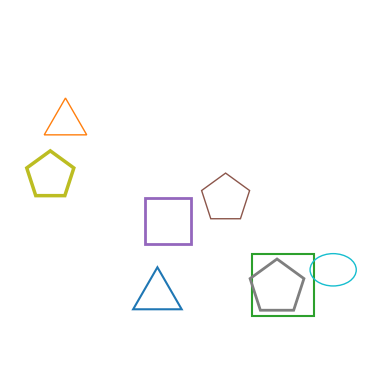[{"shape": "triangle", "thickness": 1.5, "radius": 0.36, "center": [0.409, 0.233]}, {"shape": "triangle", "thickness": 1, "radius": 0.32, "center": [0.17, 0.682]}, {"shape": "square", "thickness": 1.5, "radius": 0.4, "center": [0.735, 0.259]}, {"shape": "square", "thickness": 2, "radius": 0.3, "center": [0.436, 0.426]}, {"shape": "pentagon", "thickness": 1, "radius": 0.33, "center": [0.586, 0.485]}, {"shape": "pentagon", "thickness": 2, "radius": 0.37, "center": [0.72, 0.254]}, {"shape": "pentagon", "thickness": 2.5, "radius": 0.32, "center": [0.131, 0.544]}, {"shape": "oval", "thickness": 1, "radius": 0.3, "center": [0.865, 0.299]}]